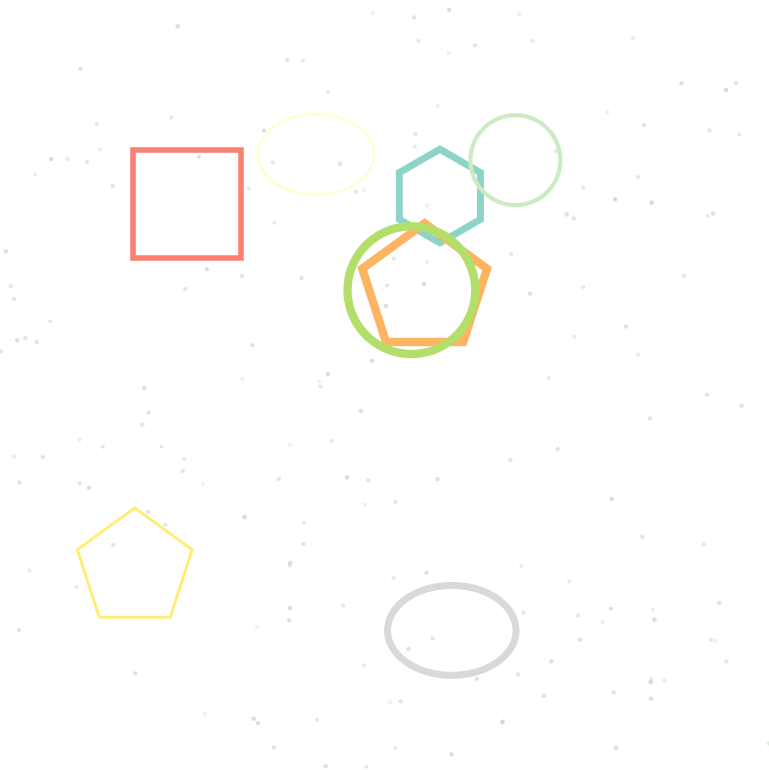[{"shape": "hexagon", "thickness": 2.5, "radius": 0.3, "center": [0.571, 0.745]}, {"shape": "oval", "thickness": 0.5, "radius": 0.37, "center": [0.41, 0.799]}, {"shape": "square", "thickness": 2, "radius": 0.35, "center": [0.243, 0.735]}, {"shape": "pentagon", "thickness": 3, "radius": 0.43, "center": [0.551, 0.625]}, {"shape": "circle", "thickness": 3, "radius": 0.41, "center": [0.534, 0.623]}, {"shape": "oval", "thickness": 2.5, "radius": 0.42, "center": [0.587, 0.181]}, {"shape": "circle", "thickness": 1.5, "radius": 0.29, "center": [0.669, 0.792]}, {"shape": "pentagon", "thickness": 1, "radius": 0.39, "center": [0.175, 0.262]}]